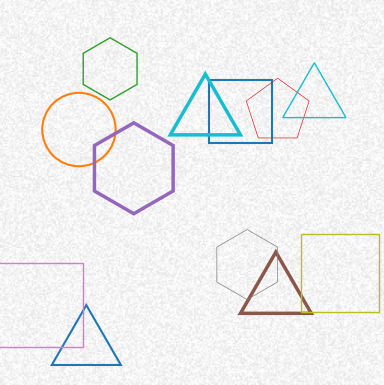[{"shape": "square", "thickness": 1.5, "radius": 0.41, "center": [0.625, 0.711]}, {"shape": "triangle", "thickness": 1.5, "radius": 0.52, "center": [0.224, 0.104]}, {"shape": "circle", "thickness": 1.5, "radius": 0.48, "center": [0.205, 0.664]}, {"shape": "hexagon", "thickness": 1, "radius": 0.4, "center": [0.286, 0.821]}, {"shape": "pentagon", "thickness": 0.5, "radius": 0.43, "center": [0.721, 0.711]}, {"shape": "hexagon", "thickness": 2.5, "radius": 0.59, "center": [0.348, 0.563]}, {"shape": "triangle", "thickness": 2.5, "radius": 0.53, "center": [0.717, 0.239]}, {"shape": "square", "thickness": 1, "radius": 0.54, "center": [0.106, 0.207]}, {"shape": "hexagon", "thickness": 0.5, "radius": 0.45, "center": [0.642, 0.313]}, {"shape": "square", "thickness": 1, "radius": 0.51, "center": [0.883, 0.292]}, {"shape": "triangle", "thickness": 2.5, "radius": 0.53, "center": [0.533, 0.702]}, {"shape": "triangle", "thickness": 1, "radius": 0.47, "center": [0.816, 0.742]}]